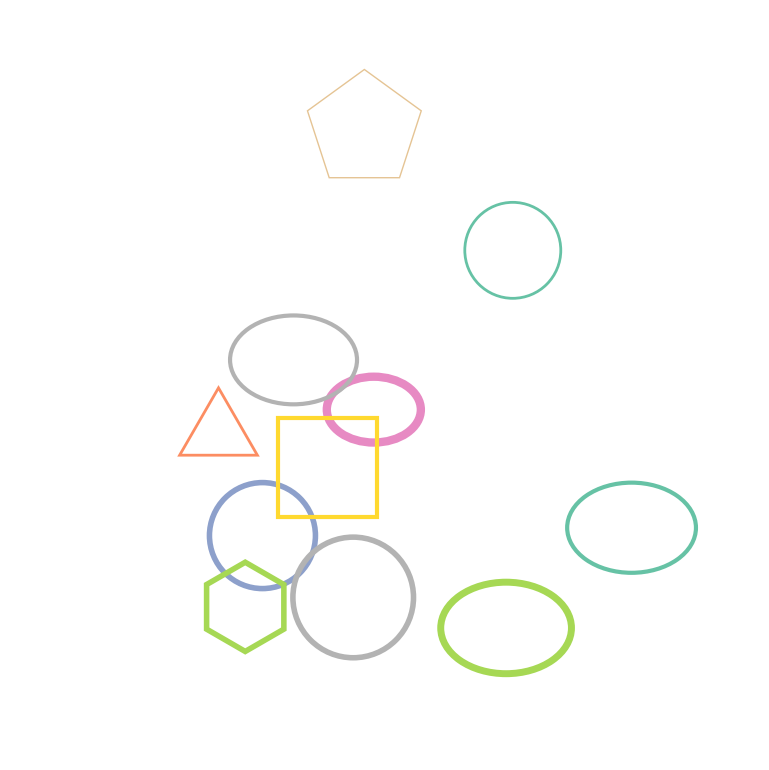[{"shape": "circle", "thickness": 1, "radius": 0.31, "center": [0.666, 0.675]}, {"shape": "oval", "thickness": 1.5, "radius": 0.42, "center": [0.82, 0.315]}, {"shape": "triangle", "thickness": 1, "radius": 0.29, "center": [0.284, 0.438]}, {"shape": "circle", "thickness": 2, "radius": 0.34, "center": [0.341, 0.304]}, {"shape": "oval", "thickness": 3, "radius": 0.31, "center": [0.485, 0.468]}, {"shape": "oval", "thickness": 2.5, "radius": 0.42, "center": [0.657, 0.184]}, {"shape": "hexagon", "thickness": 2, "radius": 0.29, "center": [0.318, 0.212]}, {"shape": "square", "thickness": 1.5, "radius": 0.32, "center": [0.426, 0.393]}, {"shape": "pentagon", "thickness": 0.5, "radius": 0.39, "center": [0.473, 0.832]}, {"shape": "oval", "thickness": 1.5, "radius": 0.41, "center": [0.381, 0.533]}, {"shape": "circle", "thickness": 2, "radius": 0.39, "center": [0.459, 0.224]}]